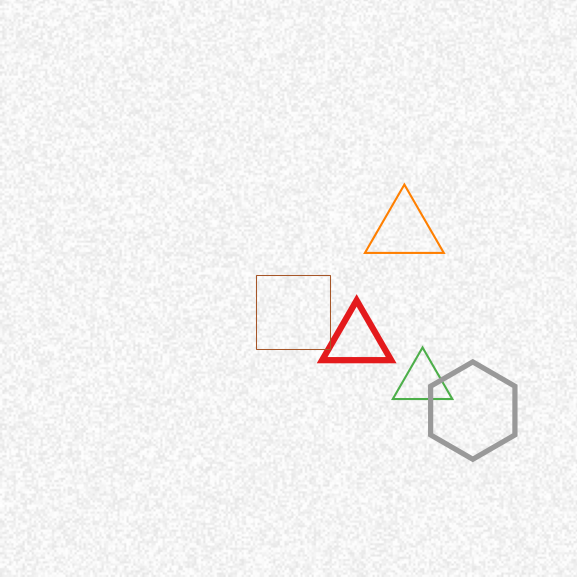[{"shape": "triangle", "thickness": 3, "radius": 0.35, "center": [0.618, 0.41]}, {"shape": "triangle", "thickness": 1, "radius": 0.3, "center": [0.732, 0.338]}, {"shape": "triangle", "thickness": 1, "radius": 0.39, "center": [0.7, 0.601]}, {"shape": "square", "thickness": 0.5, "radius": 0.32, "center": [0.507, 0.459]}, {"shape": "hexagon", "thickness": 2.5, "radius": 0.42, "center": [0.819, 0.288]}]